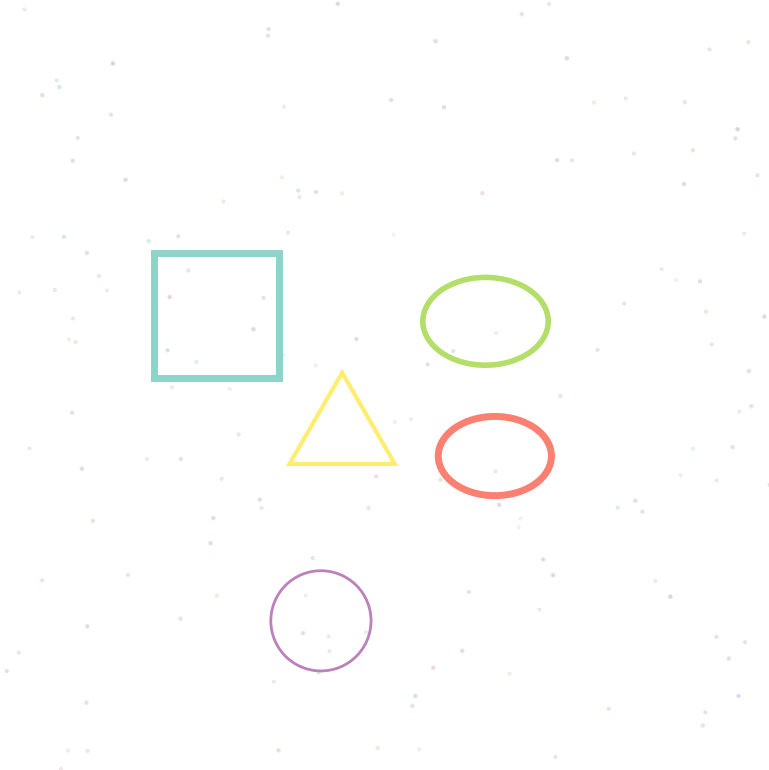[{"shape": "square", "thickness": 2.5, "radius": 0.41, "center": [0.281, 0.59]}, {"shape": "oval", "thickness": 2.5, "radius": 0.37, "center": [0.643, 0.408]}, {"shape": "oval", "thickness": 2, "radius": 0.41, "center": [0.631, 0.583]}, {"shape": "circle", "thickness": 1, "radius": 0.33, "center": [0.417, 0.194]}, {"shape": "triangle", "thickness": 1.5, "radius": 0.4, "center": [0.444, 0.437]}]